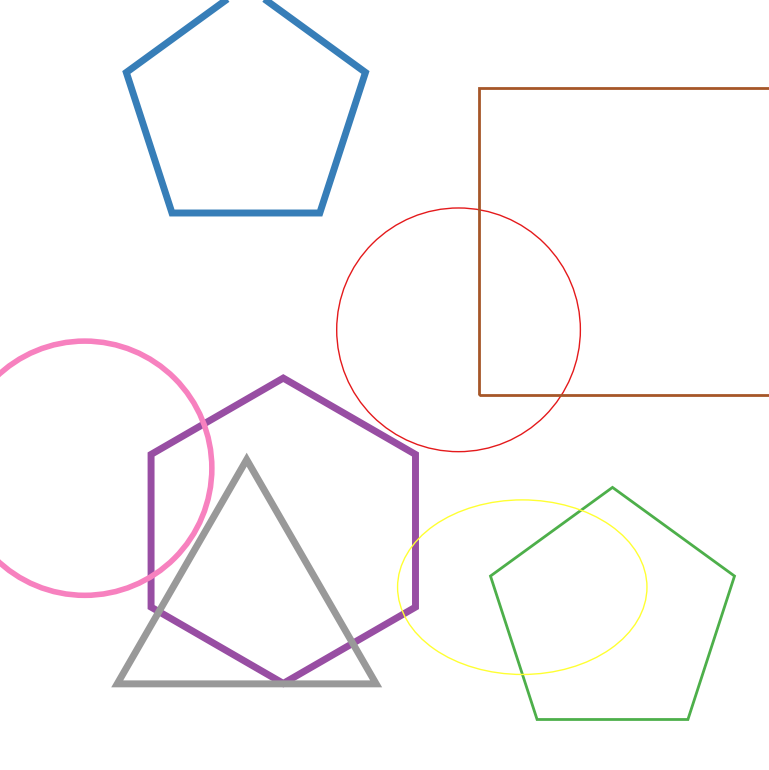[{"shape": "circle", "thickness": 0.5, "radius": 0.79, "center": [0.596, 0.572]}, {"shape": "pentagon", "thickness": 2.5, "radius": 0.82, "center": [0.319, 0.855]}, {"shape": "pentagon", "thickness": 1, "radius": 0.83, "center": [0.795, 0.2]}, {"shape": "hexagon", "thickness": 2.5, "radius": 0.99, "center": [0.368, 0.311]}, {"shape": "oval", "thickness": 0.5, "radius": 0.81, "center": [0.678, 0.237]}, {"shape": "square", "thickness": 1, "radius": 1.0, "center": [0.821, 0.686]}, {"shape": "circle", "thickness": 2, "radius": 0.83, "center": [0.11, 0.392]}, {"shape": "triangle", "thickness": 2.5, "radius": 0.97, "center": [0.32, 0.209]}]